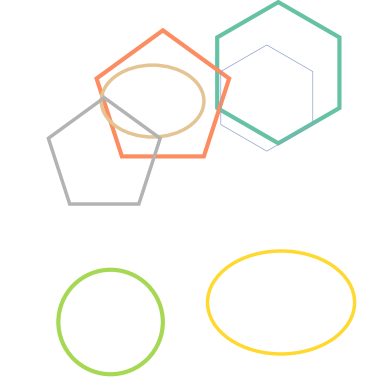[{"shape": "hexagon", "thickness": 3, "radius": 0.92, "center": [0.723, 0.811]}, {"shape": "pentagon", "thickness": 3, "radius": 0.91, "center": [0.423, 0.74]}, {"shape": "hexagon", "thickness": 0.5, "radius": 0.69, "center": [0.693, 0.745]}, {"shape": "circle", "thickness": 3, "radius": 0.68, "center": [0.287, 0.164]}, {"shape": "oval", "thickness": 2.5, "radius": 0.96, "center": [0.73, 0.214]}, {"shape": "oval", "thickness": 2.5, "radius": 0.67, "center": [0.396, 0.737]}, {"shape": "pentagon", "thickness": 2.5, "radius": 0.76, "center": [0.271, 0.594]}]